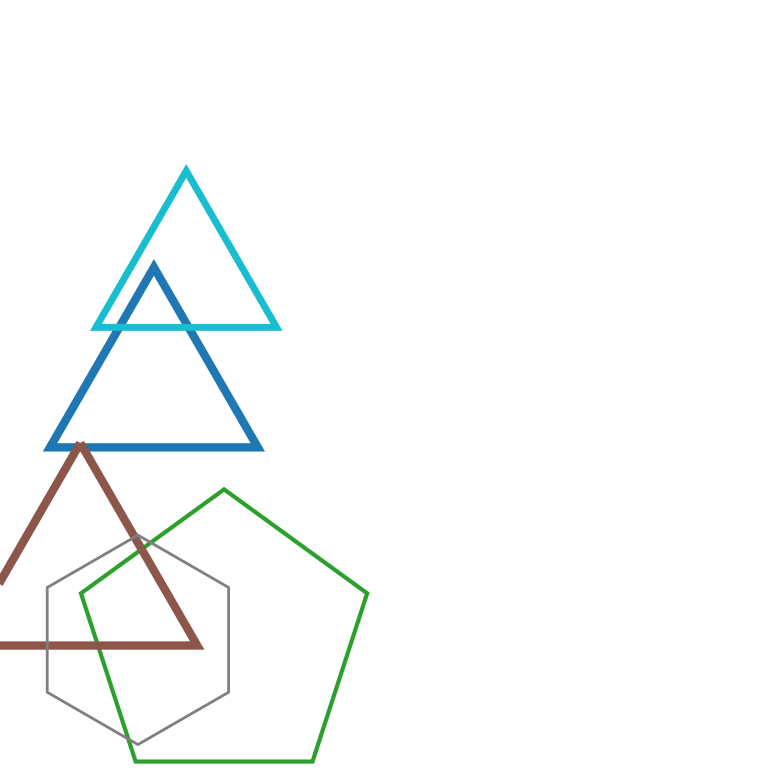[{"shape": "triangle", "thickness": 3, "radius": 0.78, "center": [0.2, 0.497]}, {"shape": "pentagon", "thickness": 1.5, "radius": 0.98, "center": [0.291, 0.169]}, {"shape": "triangle", "thickness": 3, "radius": 0.88, "center": [0.104, 0.249]}, {"shape": "hexagon", "thickness": 1, "radius": 0.68, "center": [0.179, 0.169]}, {"shape": "triangle", "thickness": 2.5, "radius": 0.68, "center": [0.242, 0.643]}]